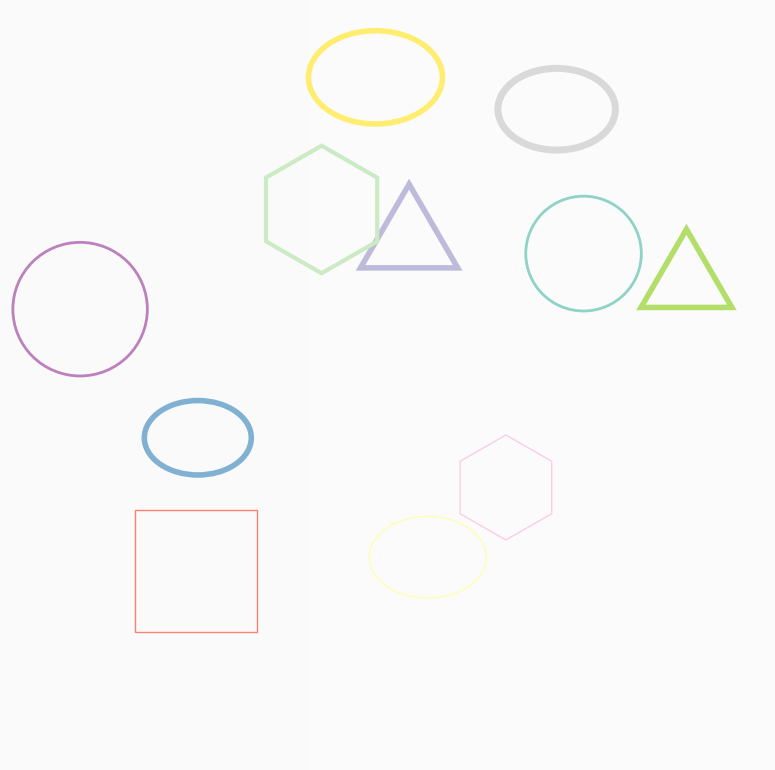[{"shape": "circle", "thickness": 1, "radius": 0.37, "center": [0.753, 0.671]}, {"shape": "oval", "thickness": 0.5, "radius": 0.38, "center": [0.552, 0.276]}, {"shape": "triangle", "thickness": 2, "radius": 0.36, "center": [0.528, 0.688]}, {"shape": "square", "thickness": 0.5, "radius": 0.39, "center": [0.253, 0.258]}, {"shape": "oval", "thickness": 2, "radius": 0.35, "center": [0.255, 0.431]}, {"shape": "triangle", "thickness": 2, "radius": 0.34, "center": [0.886, 0.635]}, {"shape": "hexagon", "thickness": 0.5, "radius": 0.34, "center": [0.653, 0.367]}, {"shape": "oval", "thickness": 2.5, "radius": 0.38, "center": [0.718, 0.858]}, {"shape": "circle", "thickness": 1, "radius": 0.43, "center": [0.103, 0.599]}, {"shape": "hexagon", "thickness": 1.5, "radius": 0.41, "center": [0.415, 0.728]}, {"shape": "oval", "thickness": 2, "radius": 0.43, "center": [0.484, 0.9]}]